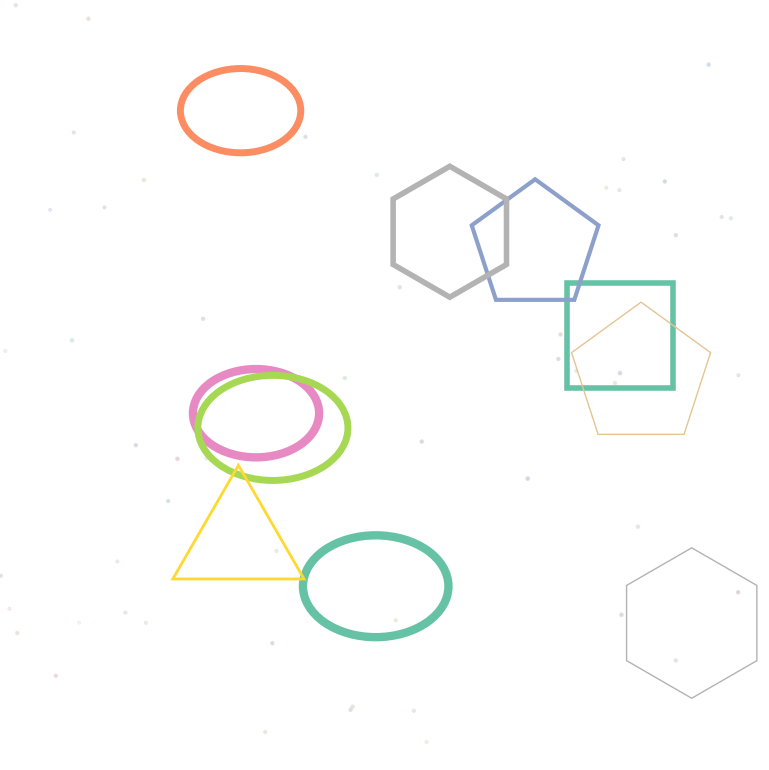[{"shape": "square", "thickness": 2, "radius": 0.34, "center": [0.805, 0.564]}, {"shape": "oval", "thickness": 3, "radius": 0.47, "center": [0.488, 0.239]}, {"shape": "oval", "thickness": 2.5, "radius": 0.39, "center": [0.312, 0.856]}, {"shape": "pentagon", "thickness": 1.5, "radius": 0.43, "center": [0.695, 0.681]}, {"shape": "oval", "thickness": 3, "radius": 0.41, "center": [0.333, 0.463]}, {"shape": "oval", "thickness": 2.5, "radius": 0.49, "center": [0.354, 0.444]}, {"shape": "triangle", "thickness": 1, "radius": 0.49, "center": [0.31, 0.297]}, {"shape": "pentagon", "thickness": 0.5, "radius": 0.47, "center": [0.833, 0.513]}, {"shape": "hexagon", "thickness": 2, "radius": 0.43, "center": [0.584, 0.699]}, {"shape": "hexagon", "thickness": 0.5, "radius": 0.49, "center": [0.898, 0.191]}]